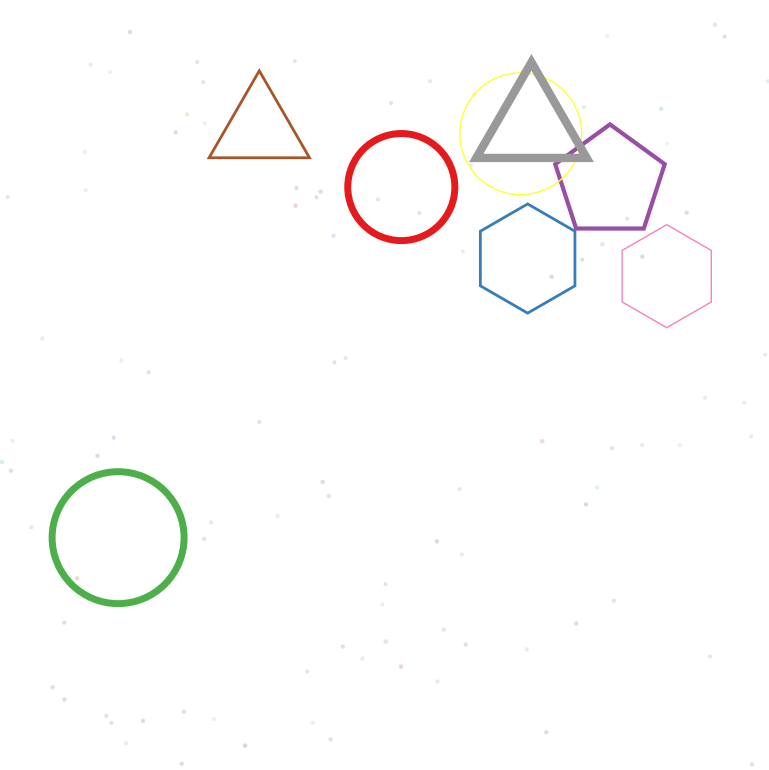[{"shape": "circle", "thickness": 2.5, "radius": 0.35, "center": [0.521, 0.757]}, {"shape": "hexagon", "thickness": 1, "radius": 0.35, "center": [0.685, 0.664]}, {"shape": "circle", "thickness": 2.5, "radius": 0.43, "center": [0.153, 0.302]}, {"shape": "pentagon", "thickness": 1.5, "radius": 0.37, "center": [0.792, 0.764]}, {"shape": "circle", "thickness": 0.5, "radius": 0.4, "center": [0.676, 0.826]}, {"shape": "triangle", "thickness": 1, "radius": 0.38, "center": [0.337, 0.833]}, {"shape": "hexagon", "thickness": 0.5, "radius": 0.33, "center": [0.866, 0.641]}, {"shape": "triangle", "thickness": 3, "radius": 0.41, "center": [0.69, 0.836]}]